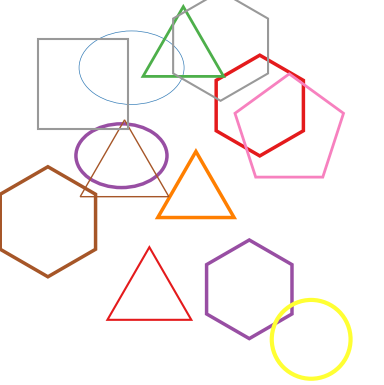[{"shape": "hexagon", "thickness": 2.5, "radius": 0.65, "center": [0.675, 0.726]}, {"shape": "triangle", "thickness": 1.5, "radius": 0.63, "center": [0.388, 0.232]}, {"shape": "oval", "thickness": 0.5, "radius": 0.68, "center": [0.342, 0.824]}, {"shape": "triangle", "thickness": 2, "radius": 0.6, "center": [0.476, 0.862]}, {"shape": "hexagon", "thickness": 2.5, "radius": 0.64, "center": [0.647, 0.249]}, {"shape": "oval", "thickness": 2.5, "radius": 0.59, "center": [0.315, 0.596]}, {"shape": "triangle", "thickness": 2.5, "radius": 0.57, "center": [0.509, 0.492]}, {"shape": "circle", "thickness": 3, "radius": 0.51, "center": [0.808, 0.119]}, {"shape": "triangle", "thickness": 1, "radius": 0.66, "center": [0.323, 0.556]}, {"shape": "hexagon", "thickness": 2.5, "radius": 0.71, "center": [0.124, 0.424]}, {"shape": "pentagon", "thickness": 2, "radius": 0.74, "center": [0.751, 0.66]}, {"shape": "hexagon", "thickness": 1.5, "radius": 0.71, "center": [0.573, 0.881]}, {"shape": "square", "thickness": 1.5, "radius": 0.58, "center": [0.217, 0.781]}]